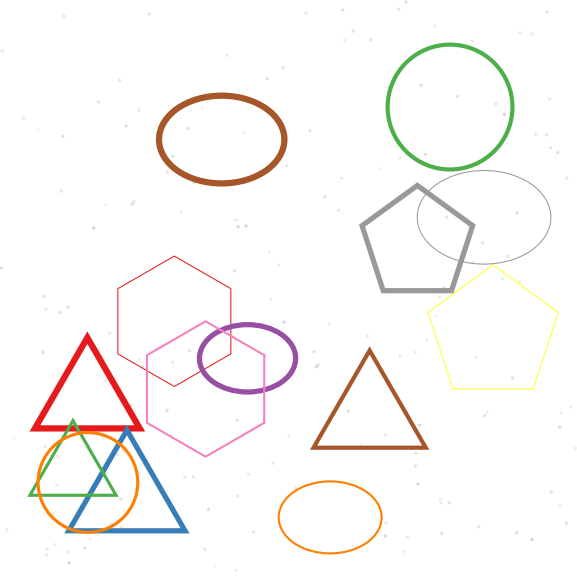[{"shape": "hexagon", "thickness": 0.5, "radius": 0.56, "center": [0.302, 0.443]}, {"shape": "triangle", "thickness": 3, "radius": 0.52, "center": [0.151, 0.31]}, {"shape": "triangle", "thickness": 2.5, "radius": 0.58, "center": [0.22, 0.138]}, {"shape": "circle", "thickness": 2, "radius": 0.54, "center": [0.779, 0.814]}, {"shape": "triangle", "thickness": 1.5, "radius": 0.43, "center": [0.126, 0.185]}, {"shape": "oval", "thickness": 2.5, "radius": 0.42, "center": [0.429, 0.379]}, {"shape": "oval", "thickness": 1, "radius": 0.45, "center": [0.572, 0.103]}, {"shape": "circle", "thickness": 1.5, "radius": 0.43, "center": [0.152, 0.164]}, {"shape": "pentagon", "thickness": 0.5, "radius": 0.59, "center": [0.854, 0.422]}, {"shape": "oval", "thickness": 3, "radius": 0.54, "center": [0.384, 0.757]}, {"shape": "triangle", "thickness": 2, "radius": 0.56, "center": [0.64, 0.28]}, {"shape": "hexagon", "thickness": 1, "radius": 0.59, "center": [0.356, 0.326]}, {"shape": "pentagon", "thickness": 2.5, "radius": 0.5, "center": [0.723, 0.577]}, {"shape": "oval", "thickness": 0.5, "radius": 0.58, "center": [0.838, 0.623]}]